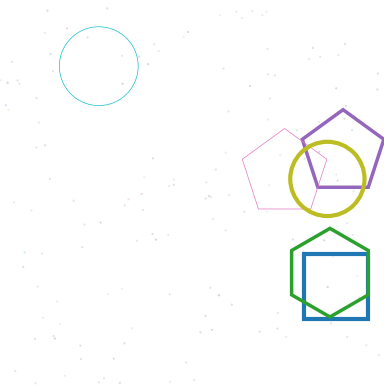[{"shape": "square", "thickness": 3, "radius": 0.42, "center": [0.873, 0.256]}, {"shape": "hexagon", "thickness": 2.5, "radius": 0.58, "center": [0.857, 0.292]}, {"shape": "pentagon", "thickness": 2.5, "radius": 0.56, "center": [0.891, 0.604]}, {"shape": "pentagon", "thickness": 0.5, "radius": 0.58, "center": [0.739, 0.551]}, {"shape": "circle", "thickness": 3, "radius": 0.48, "center": [0.85, 0.535]}, {"shape": "circle", "thickness": 0.5, "radius": 0.51, "center": [0.257, 0.828]}]